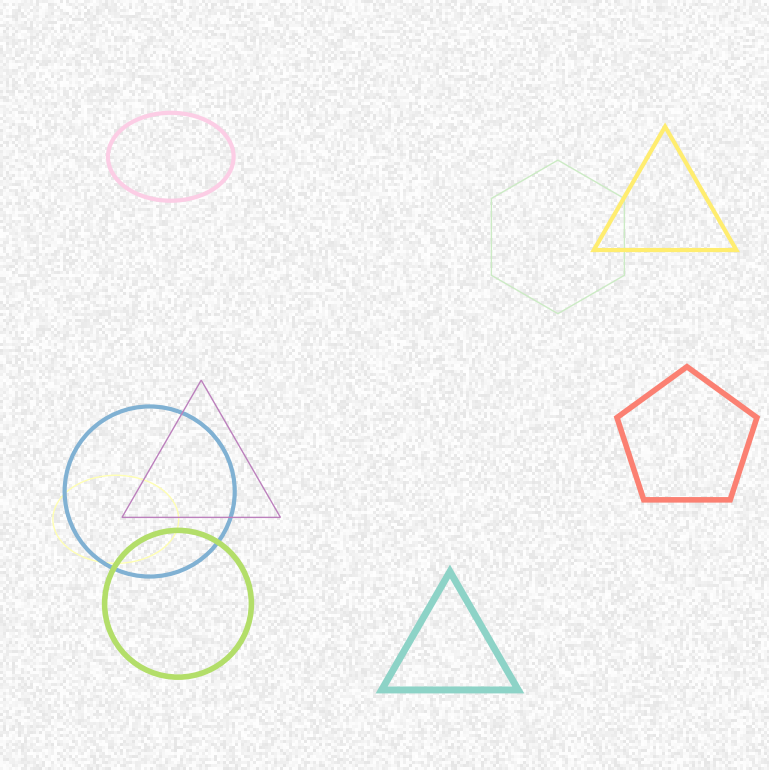[{"shape": "triangle", "thickness": 2.5, "radius": 0.51, "center": [0.584, 0.155]}, {"shape": "oval", "thickness": 0.5, "radius": 0.41, "center": [0.15, 0.326]}, {"shape": "pentagon", "thickness": 2, "radius": 0.48, "center": [0.892, 0.428]}, {"shape": "circle", "thickness": 1.5, "radius": 0.55, "center": [0.194, 0.362]}, {"shape": "circle", "thickness": 2, "radius": 0.48, "center": [0.231, 0.216]}, {"shape": "oval", "thickness": 1.5, "radius": 0.41, "center": [0.222, 0.796]}, {"shape": "triangle", "thickness": 0.5, "radius": 0.59, "center": [0.261, 0.387]}, {"shape": "hexagon", "thickness": 0.5, "radius": 0.5, "center": [0.725, 0.692]}, {"shape": "triangle", "thickness": 1.5, "radius": 0.53, "center": [0.864, 0.729]}]